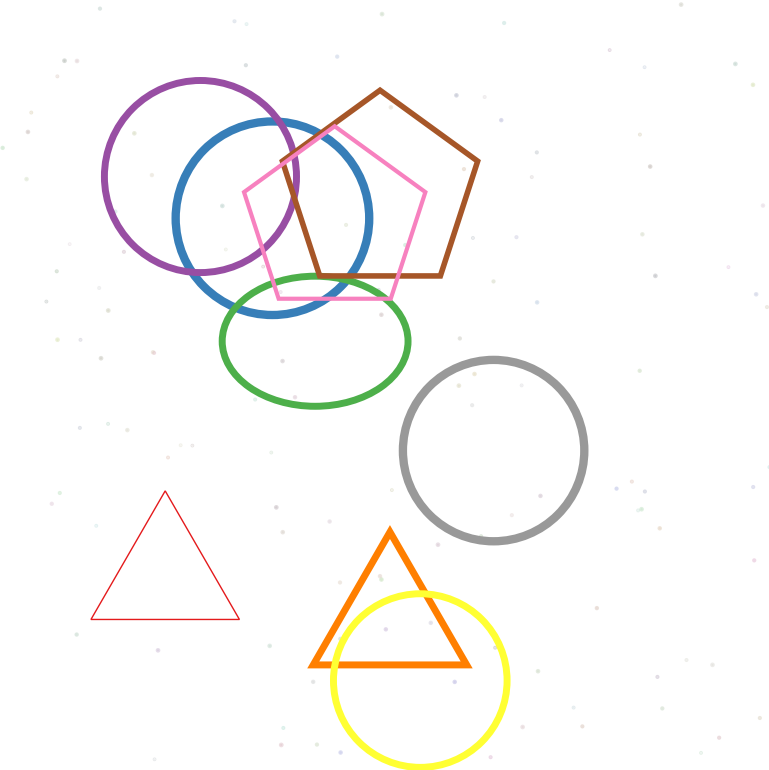[{"shape": "triangle", "thickness": 0.5, "radius": 0.56, "center": [0.215, 0.251]}, {"shape": "circle", "thickness": 3, "radius": 0.63, "center": [0.354, 0.717]}, {"shape": "oval", "thickness": 2.5, "radius": 0.6, "center": [0.409, 0.557]}, {"shape": "circle", "thickness": 2.5, "radius": 0.62, "center": [0.26, 0.771]}, {"shape": "triangle", "thickness": 2.5, "radius": 0.58, "center": [0.506, 0.194]}, {"shape": "circle", "thickness": 2.5, "radius": 0.56, "center": [0.546, 0.116]}, {"shape": "pentagon", "thickness": 2, "radius": 0.67, "center": [0.494, 0.749]}, {"shape": "pentagon", "thickness": 1.5, "radius": 0.62, "center": [0.435, 0.712]}, {"shape": "circle", "thickness": 3, "radius": 0.59, "center": [0.641, 0.415]}]